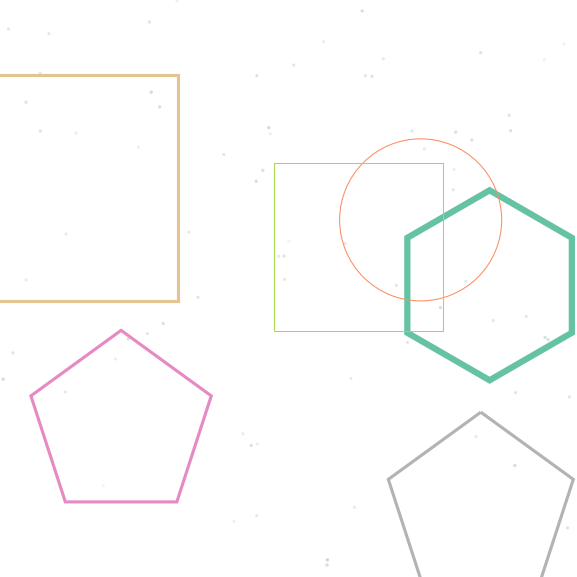[{"shape": "hexagon", "thickness": 3, "radius": 0.82, "center": [0.848, 0.505]}, {"shape": "circle", "thickness": 0.5, "radius": 0.7, "center": [0.728, 0.618]}, {"shape": "pentagon", "thickness": 1.5, "radius": 0.82, "center": [0.21, 0.263]}, {"shape": "square", "thickness": 0.5, "radius": 0.73, "center": [0.62, 0.571]}, {"shape": "square", "thickness": 1.5, "radius": 0.98, "center": [0.112, 0.674]}, {"shape": "pentagon", "thickness": 1.5, "radius": 0.84, "center": [0.833, 0.117]}]